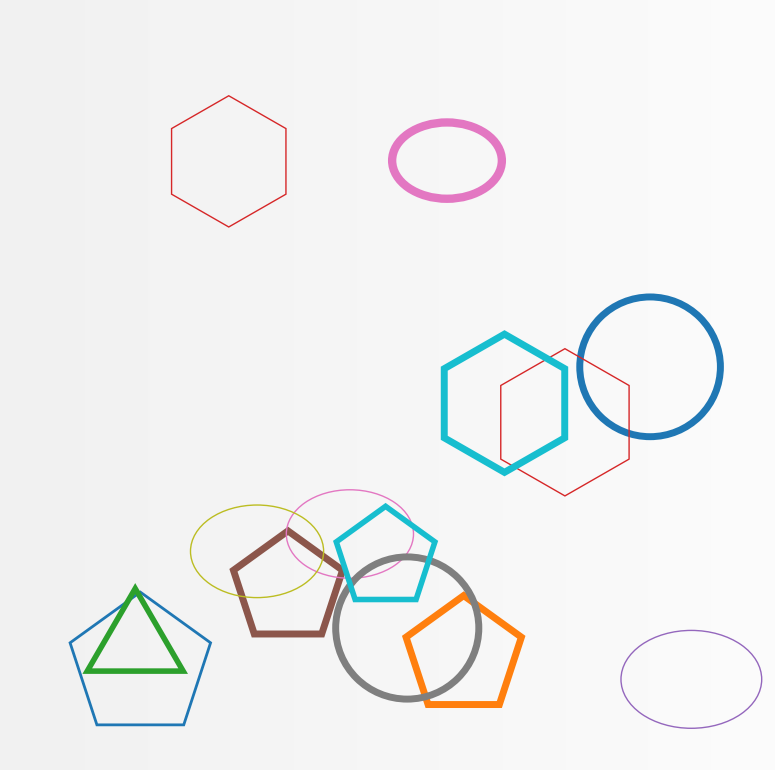[{"shape": "circle", "thickness": 2.5, "radius": 0.45, "center": [0.839, 0.524]}, {"shape": "pentagon", "thickness": 1, "radius": 0.48, "center": [0.181, 0.136]}, {"shape": "pentagon", "thickness": 2.5, "radius": 0.39, "center": [0.598, 0.148]}, {"shape": "triangle", "thickness": 2, "radius": 0.36, "center": [0.174, 0.164]}, {"shape": "hexagon", "thickness": 0.5, "radius": 0.48, "center": [0.729, 0.452]}, {"shape": "hexagon", "thickness": 0.5, "radius": 0.43, "center": [0.295, 0.79]}, {"shape": "oval", "thickness": 0.5, "radius": 0.45, "center": [0.892, 0.118]}, {"shape": "pentagon", "thickness": 2.5, "radius": 0.37, "center": [0.372, 0.237]}, {"shape": "oval", "thickness": 0.5, "radius": 0.41, "center": [0.451, 0.306]}, {"shape": "oval", "thickness": 3, "radius": 0.35, "center": [0.577, 0.791]}, {"shape": "circle", "thickness": 2.5, "radius": 0.46, "center": [0.525, 0.184]}, {"shape": "oval", "thickness": 0.5, "radius": 0.43, "center": [0.332, 0.284]}, {"shape": "hexagon", "thickness": 2.5, "radius": 0.45, "center": [0.651, 0.476]}, {"shape": "pentagon", "thickness": 2, "radius": 0.33, "center": [0.498, 0.276]}]